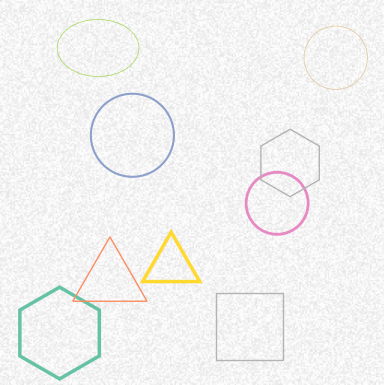[{"shape": "hexagon", "thickness": 2.5, "radius": 0.6, "center": [0.155, 0.135]}, {"shape": "triangle", "thickness": 1, "radius": 0.56, "center": [0.286, 0.273]}, {"shape": "circle", "thickness": 1.5, "radius": 0.54, "center": [0.344, 0.649]}, {"shape": "circle", "thickness": 2, "radius": 0.4, "center": [0.72, 0.472]}, {"shape": "oval", "thickness": 0.5, "radius": 0.53, "center": [0.255, 0.875]}, {"shape": "triangle", "thickness": 2.5, "radius": 0.43, "center": [0.445, 0.311]}, {"shape": "circle", "thickness": 0.5, "radius": 0.41, "center": [0.872, 0.85]}, {"shape": "square", "thickness": 1, "radius": 0.44, "center": [0.649, 0.152]}, {"shape": "hexagon", "thickness": 1, "radius": 0.44, "center": [0.753, 0.577]}]